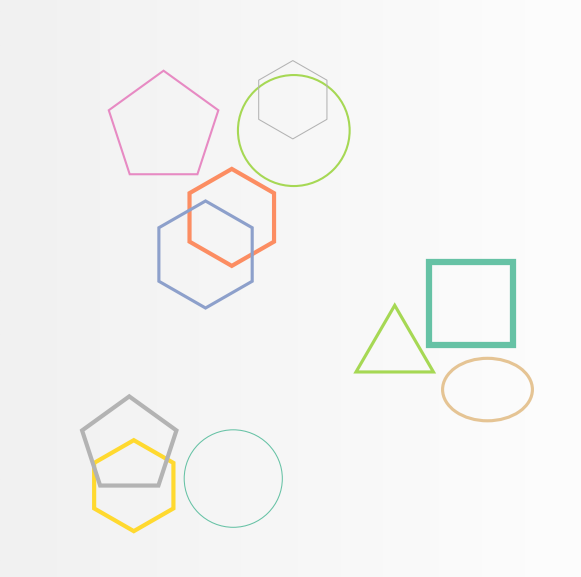[{"shape": "square", "thickness": 3, "radius": 0.36, "center": [0.81, 0.473]}, {"shape": "circle", "thickness": 0.5, "radius": 0.42, "center": [0.401, 0.17]}, {"shape": "hexagon", "thickness": 2, "radius": 0.42, "center": [0.399, 0.623]}, {"shape": "hexagon", "thickness": 1.5, "radius": 0.46, "center": [0.354, 0.558]}, {"shape": "pentagon", "thickness": 1, "radius": 0.5, "center": [0.281, 0.778]}, {"shape": "triangle", "thickness": 1.5, "radius": 0.38, "center": [0.679, 0.393]}, {"shape": "circle", "thickness": 1, "radius": 0.48, "center": [0.505, 0.773]}, {"shape": "hexagon", "thickness": 2, "radius": 0.39, "center": [0.23, 0.158]}, {"shape": "oval", "thickness": 1.5, "radius": 0.39, "center": [0.839, 0.325]}, {"shape": "hexagon", "thickness": 0.5, "radius": 0.34, "center": [0.504, 0.826]}, {"shape": "pentagon", "thickness": 2, "radius": 0.43, "center": [0.222, 0.227]}]